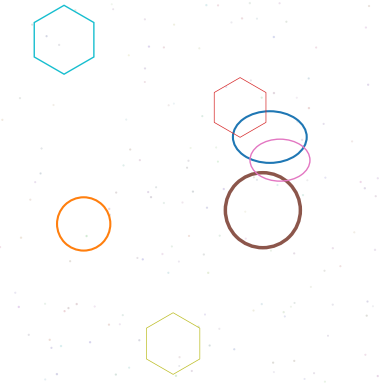[{"shape": "oval", "thickness": 1.5, "radius": 0.48, "center": [0.701, 0.644]}, {"shape": "circle", "thickness": 1.5, "radius": 0.35, "center": [0.217, 0.418]}, {"shape": "hexagon", "thickness": 0.5, "radius": 0.39, "center": [0.624, 0.721]}, {"shape": "circle", "thickness": 2.5, "radius": 0.49, "center": [0.683, 0.454]}, {"shape": "oval", "thickness": 1, "radius": 0.39, "center": [0.727, 0.584]}, {"shape": "hexagon", "thickness": 0.5, "radius": 0.4, "center": [0.45, 0.108]}, {"shape": "hexagon", "thickness": 1, "radius": 0.45, "center": [0.166, 0.897]}]